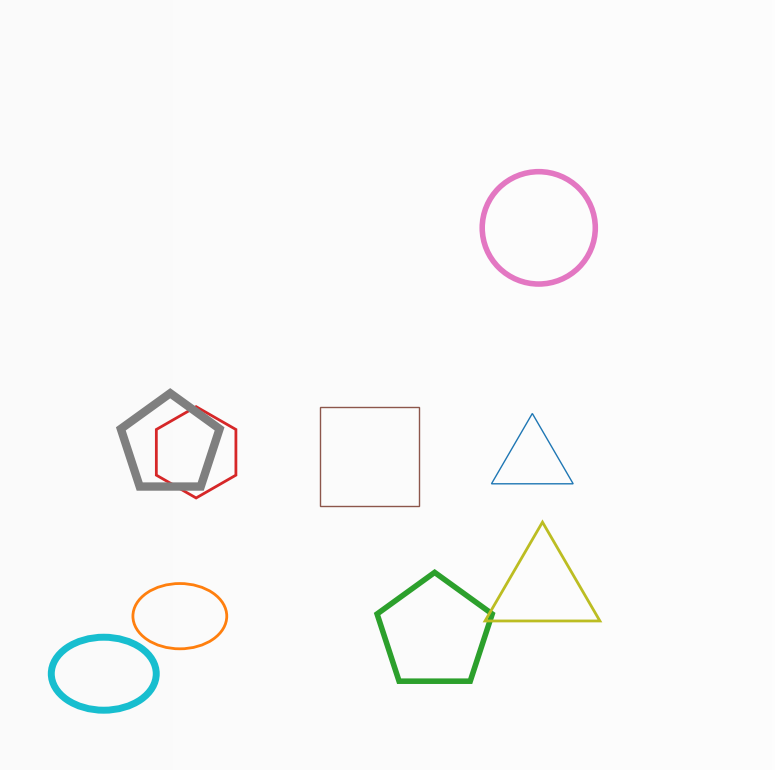[{"shape": "triangle", "thickness": 0.5, "radius": 0.3, "center": [0.687, 0.402]}, {"shape": "oval", "thickness": 1, "radius": 0.3, "center": [0.232, 0.2]}, {"shape": "pentagon", "thickness": 2, "radius": 0.39, "center": [0.561, 0.179]}, {"shape": "hexagon", "thickness": 1, "radius": 0.3, "center": [0.253, 0.413]}, {"shape": "square", "thickness": 0.5, "radius": 0.32, "center": [0.477, 0.407]}, {"shape": "circle", "thickness": 2, "radius": 0.36, "center": [0.695, 0.704]}, {"shape": "pentagon", "thickness": 3, "radius": 0.33, "center": [0.22, 0.422]}, {"shape": "triangle", "thickness": 1, "radius": 0.43, "center": [0.7, 0.236]}, {"shape": "oval", "thickness": 2.5, "radius": 0.34, "center": [0.134, 0.125]}]